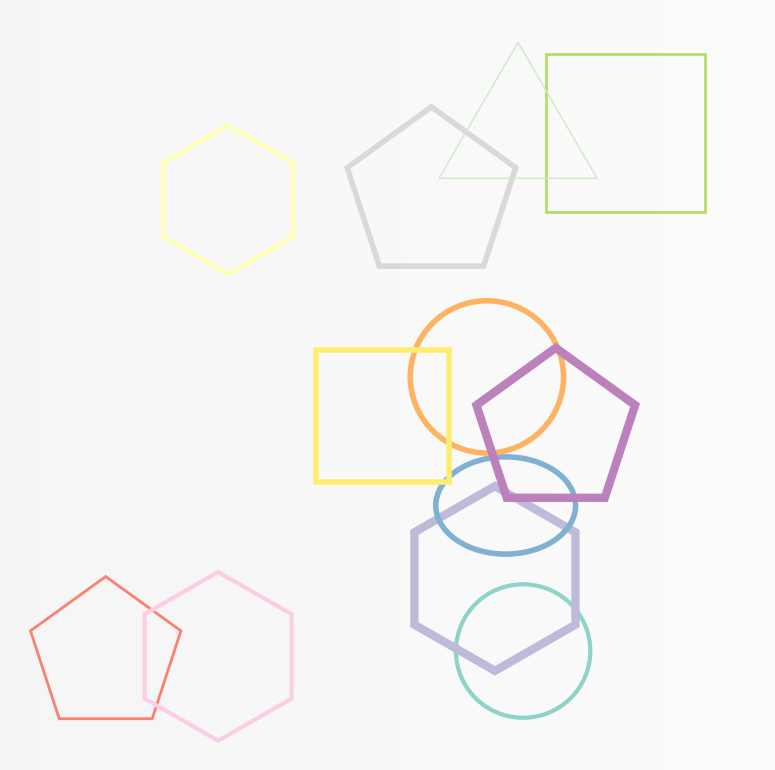[{"shape": "circle", "thickness": 1.5, "radius": 0.43, "center": [0.675, 0.155]}, {"shape": "hexagon", "thickness": 1.5, "radius": 0.48, "center": [0.294, 0.741]}, {"shape": "hexagon", "thickness": 3, "radius": 0.6, "center": [0.639, 0.249]}, {"shape": "pentagon", "thickness": 1, "radius": 0.51, "center": [0.136, 0.149]}, {"shape": "oval", "thickness": 2, "radius": 0.45, "center": [0.652, 0.344]}, {"shape": "circle", "thickness": 2, "radius": 0.49, "center": [0.628, 0.511]}, {"shape": "square", "thickness": 1, "radius": 0.51, "center": [0.807, 0.827]}, {"shape": "hexagon", "thickness": 1.5, "radius": 0.55, "center": [0.282, 0.148]}, {"shape": "pentagon", "thickness": 2, "radius": 0.57, "center": [0.557, 0.747]}, {"shape": "pentagon", "thickness": 3, "radius": 0.54, "center": [0.717, 0.441]}, {"shape": "triangle", "thickness": 0.5, "radius": 0.59, "center": [0.668, 0.827]}, {"shape": "square", "thickness": 2, "radius": 0.43, "center": [0.493, 0.46]}]